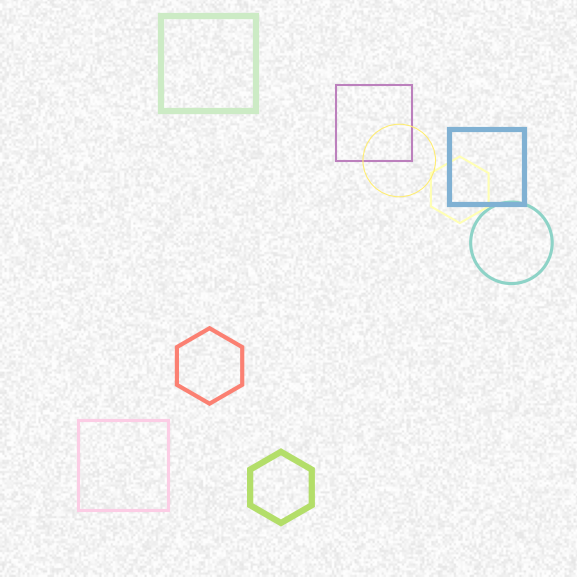[{"shape": "circle", "thickness": 1.5, "radius": 0.35, "center": [0.886, 0.579]}, {"shape": "hexagon", "thickness": 1, "radius": 0.29, "center": [0.796, 0.671]}, {"shape": "hexagon", "thickness": 2, "radius": 0.33, "center": [0.363, 0.365]}, {"shape": "square", "thickness": 2.5, "radius": 0.33, "center": [0.843, 0.711]}, {"shape": "hexagon", "thickness": 3, "radius": 0.31, "center": [0.487, 0.155]}, {"shape": "square", "thickness": 1.5, "radius": 0.39, "center": [0.212, 0.195]}, {"shape": "square", "thickness": 1, "radius": 0.33, "center": [0.647, 0.786]}, {"shape": "square", "thickness": 3, "radius": 0.41, "center": [0.361, 0.89]}, {"shape": "circle", "thickness": 0.5, "radius": 0.31, "center": [0.691, 0.721]}]